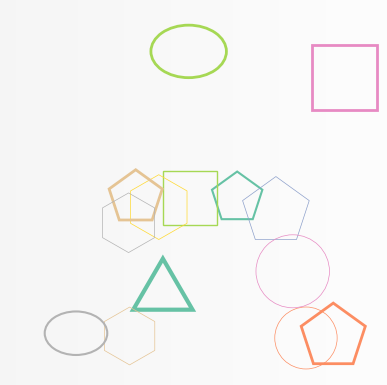[{"shape": "triangle", "thickness": 3, "radius": 0.44, "center": [0.42, 0.24]}, {"shape": "pentagon", "thickness": 1.5, "radius": 0.34, "center": [0.612, 0.486]}, {"shape": "circle", "thickness": 0.5, "radius": 0.4, "center": [0.79, 0.122]}, {"shape": "pentagon", "thickness": 2, "radius": 0.44, "center": [0.86, 0.126]}, {"shape": "pentagon", "thickness": 0.5, "radius": 0.45, "center": [0.712, 0.451]}, {"shape": "circle", "thickness": 0.5, "radius": 0.47, "center": [0.755, 0.295]}, {"shape": "square", "thickness": 2, "radius": 0.42, "center": [0.889, 0.799]}, {"shape": "oval", "thickness": 2, "radius": 0.49, "center": [0.487, 0.866]}, {"shape": "square", "thickness": 1, "radius": 0.35, "center": [0.491, 0.486]}, {"shape": "hexagon", "thickness": 0.5, "radius": 0.42, "center": [0.41, 0.462]}, {"shape": "pentagon", "thickness": 2, "radius": 0.36, "center": [0.35, 0.487]}, {"shape": "hexagon", "thickness": 0.5, "radius": 0.38, "center": [0.334, 0.127]}, {"shape": "oval", "thickness": 1.5, "radius": 0.4, "center": [0.196, 0.135]}, {"shape": "hexagon", "thickness": 0.5, "radius": 0.39, "center": [0.332, 0.421]}]